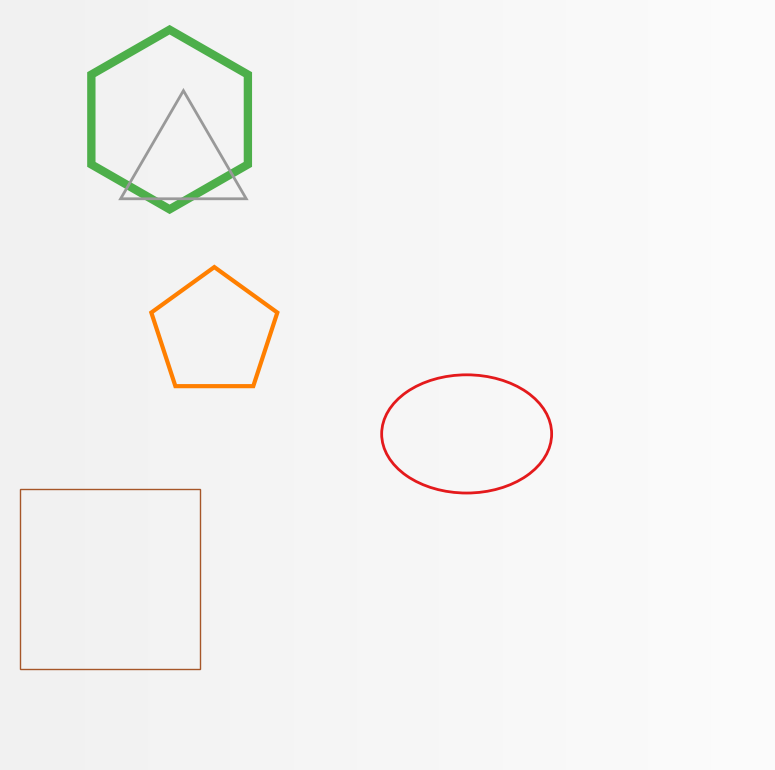[{"shape": "oval", "thickness": 1, "radius": 0.55, "center": [0.602, 0.436]}, {"shape": "hexagon", "thickness": 3, "radius": 0.58, "center": [0.219, 0.845]}, {"shape": "pentagon", "thickness": 1.5, "radius": 0.43, "center": [0.277, 0.568]}, {"shape": "square", "thickness": 0.5, "radius": 0.58, "center": [0.142, 0.248]}, {"shape": "triangle", "thickness": 1, "radius": 0.47, "center": [0.237, 0.789]}]